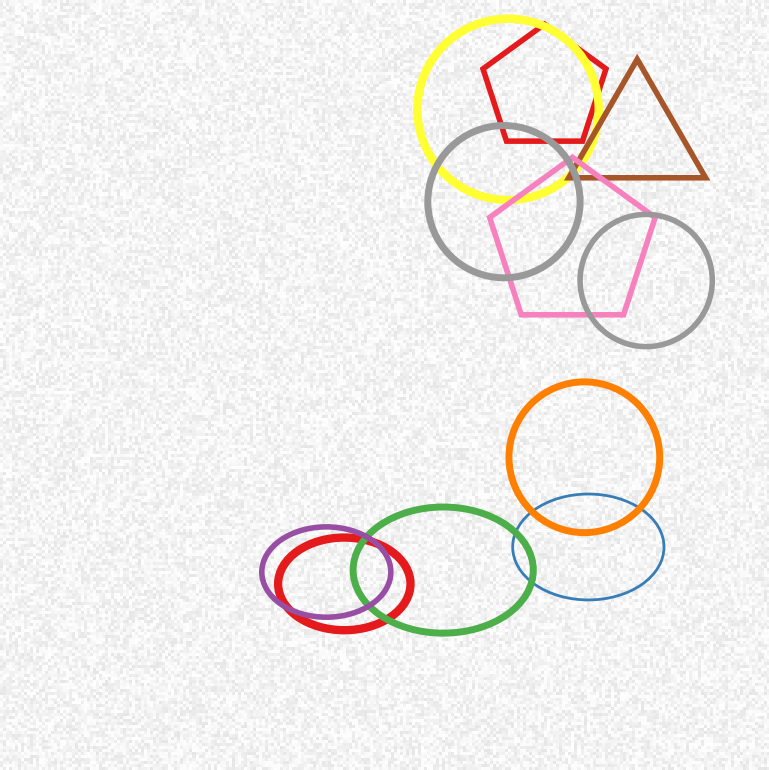[{"shape": "pentagon", "thickness": 2, "radius": 0.42, "center": [0.707, 0.885]}, {"shape": "oval", "thickness": 3, "radius": 0.43, "center": [0.447, 0.242]}, {"shape": "oval", "thickness": 1, "radius": 0.49, "center": [0.764, 0.29]}, {"shape": "oval", "thickness": 2.5, "radius": 0.59, "center": [0.576, 0.26]}, {"shape": "oval", "thickness": 2, "radius": 0.42, "center": [0.424, 0.257]}, {"shape": "circle", "thickness": 2.5, "radius": 0.49, "center": [0.759, 0.406]}, {"shape": "circle", "thickness": 3, "radius": 0.59, "center": [0.66, 0.858]}, {"shape": "triangle", "thickness": 2, "radius": 0.51, "center": [0.828, 0.82]}, {"shape": "pentagon", "thickness": 2, "radius": 0.57, "center": [0.743, 0.683]}, {"shape": "circle", "thickness": 2, "radius": 0.43, "center": [0.839, 0.636]}, {"shape": "circle", "thickness": 2.5, "radius": 0.49, "center": [0.654, 0.738]}]